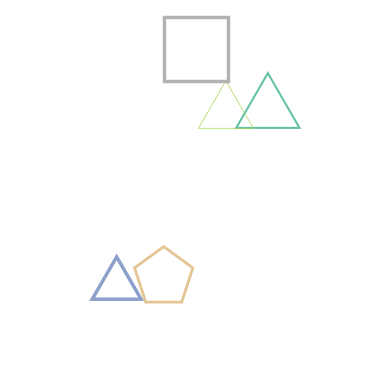[{"shape": "triangle", "thickness": 1.5, "radius": 0.47, "center": [0.696, 0.715]}, {"shape": "triangle", "thickness": 2.5, "radius": 0.37, "center": [0.303, 0.259]}, {"shape": "triangle", "thickness": 0.5, "radius": 0.41, "center": [0.587, 0.708]}, {"shape": "pentagon", "thickness": 2, "radius": 0.4, "center": [0.425, 0.28]}, {"shape": "square", "thickness": 2.5, "radius": 0.42, "center": [0.509, 0.873]}]